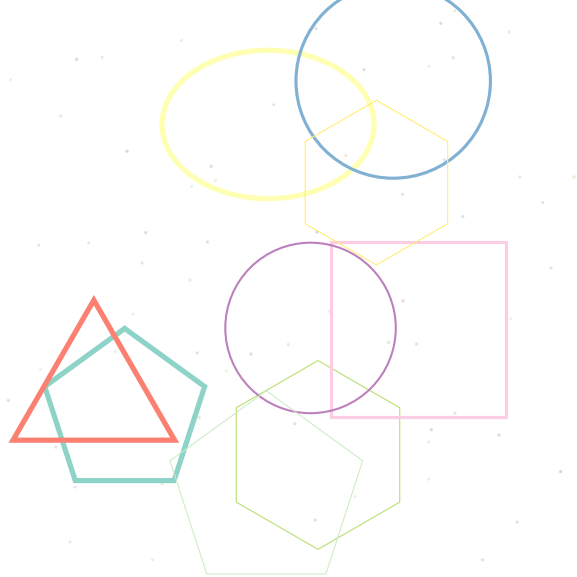[{"shape": "pentagon", "thickness": 2.5, "radius": 0.73, "center": [0.216, 0.285]}, {"shape": "oval", "thickness": 2.5, "radius": 0.92, "center": [0.464, 0.784]}, {"shape": "triangle", "thickness": 2.5, "radius": 0.81, "center": [0.162, 0.318]}, {"shape": "circle", "thickness": 1.5, "radius": 0.84, "center": [0.681, 0.859]}, {"shape": "hexagon", "thickness": 0.5, "radius": 0.82, "center": [0.551, 0.211]}, {"shape": "square", "thickness": 1.5, "radius": 0.76, "center": [0.725, 0.428]}, {"shape": "circle", "thickness": 1, "radius": 0.74, "center": [0.538, 0.431]}, {"shape": "pentagon", "thickness": 0.5, "radius": 0.88, "center": [0.461, 0.147]}, {"shape": "hexagon", "thickness": 0.5, "radius": 0.71, "center": [0.652, 0.683]}]